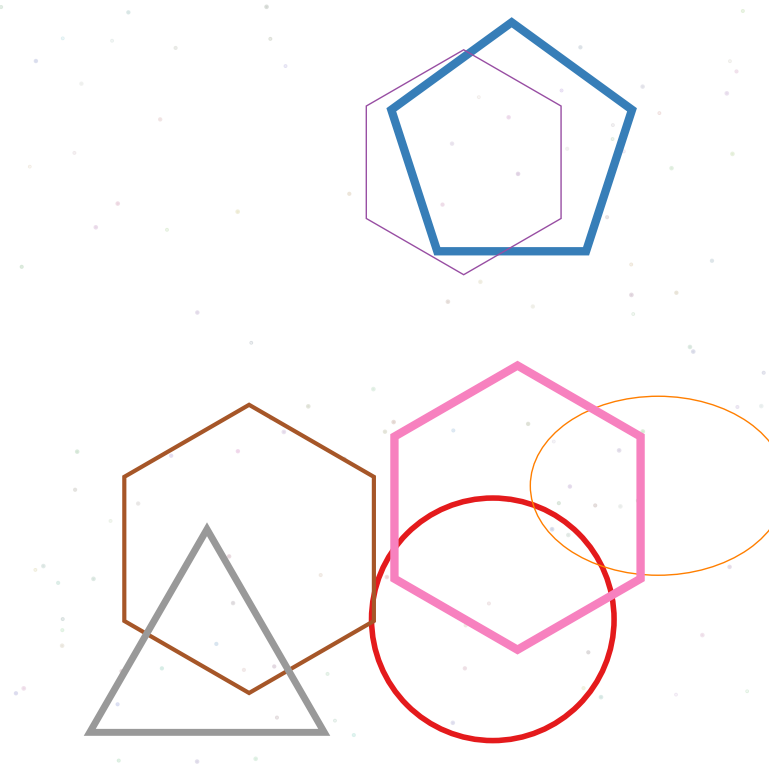[{"shape": "circle", "thickness": 2, "radius": 0.79, "center": [0.64, 0.196]}, {"shape": "pentagon", "thickness": 3, "radius": 0.82, "center": [0.664, 0.807]}, {"shape": "hexagon", "thickness": 0.5, "radius": 0.73, "center": [0.602, 0.789]}, {"shape": "oval", "thickness": 0.5, "radius": 0.83, "center": [0.855, 0.369]}, {"shape": "hexagon", "thickness": 1.5, "radius": 0.94, "center": [0.324, 0.287]}, {"shape": "hexagon", "thickness": 3, "radius": 0.92, "center": [0.672, 0.341]}, {"shape": "triangle", "thickness": 2.5, "radius": 0.88, "center": [0.269, 0.137]}]